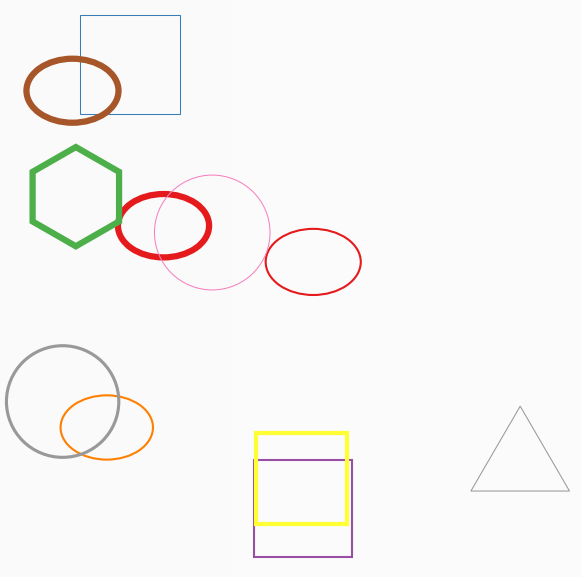[{"shape": "oval", "thickness": 1, "radius": 0.41, "center": [0.539, 0.546]}, {"shape": "oval", "thickness": 3, "radius": 0.39, "center": [0.281, 0.608]}, {"shape": "square", "thickness": 0.5, "radius": 0.43, "center": [0.224, 0.887]}, {"shape": "hexagon", "thickness": 3, "radius": 0.43, "center": [0.13, 0.659]}, {"shape": "square", "thickness": 1, "radius": 0.42, "center": [0.522, 0.119]}, {"shape": "oval", "thickness": 1, "radius": 0.4, "center": [0.184, 0.259]}, {"shape": "square", "thickness": 2, "radius": 0.39, "center": [0.519, 0.171]}, {"shape": "oval", "thickness": 3, "radius": 0.4, "center": [0.125, 0.842]}, {"shape": "circle", "thickness": 0.5, "radius": 0.5, "center": [0.365, 0.597]}, {"shape": "circle", "thickness": 1.5, "radius": 0.48, "center": [0.108, 0.304]}, {"shape": "triangle", "thickness": 0.5, "radius": 0.49, "center": [0.895, 0.198]}]